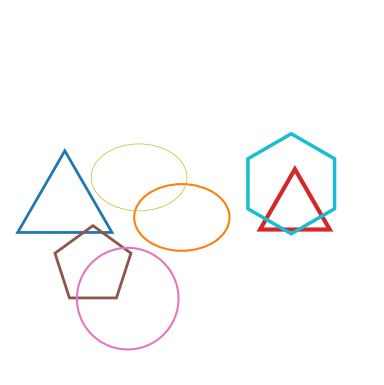[{"shape": "triangle", "thickness": 2, "radius": 0.71, "center": [0.168, 0.467]}, {"shape": "oval", "thickness": 1.5, "radius": 0.62, "center": [0.472, 0.435]}, {"shape": "triangle", "thickness": 3, "radius": 0.52, "center": [0.766, 0.456]}, {"shape": "pentagon", "thickness": 2, "radius": 0.52, "center": [0.241, 0.31]}, {"shape": "circle", "thickness": 1.5, "radius": 0.66, "center": [0.332, 0.224]}, {"shape": "oval", "thickness": 0.5, "radius": 0.62, "center": [0.361, 0.539]}, {"shape": "hexagon", "thickness": 2.5, "radius": 0.65, "center": [0.756, 0.523]}]